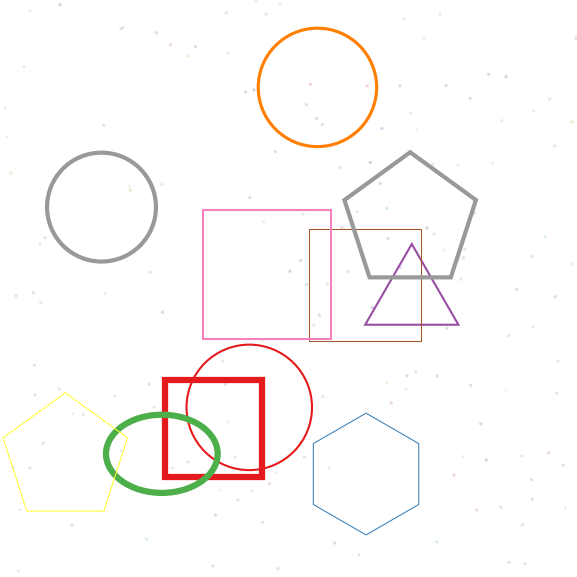[{"shape": "square", "thickness": 3, "radius": 0.42, "center": [0.37, 0.257]}, {"shape": "circle", "thickness": 1, "radius": 0.54, "center": [0.432, 0.294]}, {"shape": "hexagon", "thickness": 0.5, "radius": 0.53, "center": [0.634, 0.178]}, {"shape": "oval", "thickness": 3, "radius": 0.48, "center": [0.28, 0.213]}, {"shape": "triangle", "thickness": 1, "radius": 0.47, "center": [0.713, 0.483]}, {"shape": "circle", "thickness": 1.5, "radius": 0.51, "center": [0.55, 0.848]}, {"shape": "pentagon", "thickness": 0.5, "radius": 0.57, "center": [0.113, 0.206]}, {"shape": "square", "thickness": 0.5, "radius": 0.48, "center": [0.632, 0.505]}, {"shape": "square", "thickness": 1, "radius": 0.56, "center": [0.463, 0.524]}, {"shape": "pentagon", "thickness": 2, "radius": 0.6, "center": [0.71, 0.616]}, {"shape": "circle", "thickness": 2, "radius": 0.47, "center": [0.176, 0.641]}]